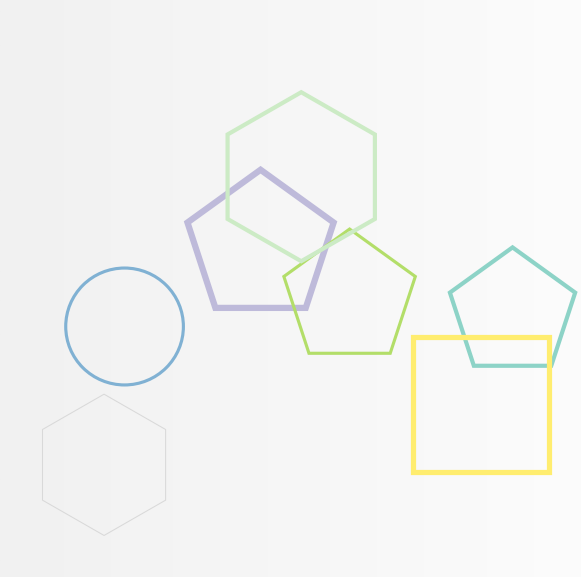[{"shape": "pentagon", "thickness": 2, "radius": 0.57, "center": [0.882, 0.457]}, {"shape": "pentagon", "thickness": 3, "radius": 0.66, "center": [0.448, 0.573]}, {"shape": "circle", "thickness": 1.5, "radius": 0.51, "center": [0.214, 0.434]}, {"shape": "pentagon", "thickness": 1.5, "radius": 0.59, "center": [0.601, 0.484]}, {"shape": "hexagon", "thickness": 0.5, "radius": 0.61, "center": [0.179, 0.194]}, {"shape": "hexagon", "thickness": 2, "radius": 0.73, "center": [0.518, 0.693]}, {"shape": "square", "thickness": 2.5, "radius": 0.58, "center": [0.828, 0.299]}]